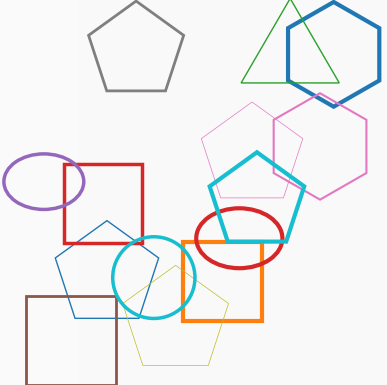[{"shape": "hexagon", "thickness": 3, "radius": 0.68, "center": [0.861, 0.859]}, {"shape": "pentagon", "thickness": 1, "radius": 0.7, "center": [0.276, 0.287]}, {"shape": "square", "thickness": 3, "radius": 0.51, "center": [0.574, 0.268]}, {"shape": "triangle", "thickness": 1, "radius": 0.73, "center": [0.749, 0.858]}, {"shape": "square", "thickness": 2.5, "radius": 0.51, "center": [0.266, 0.472]}, {"shape": "oval", "thickness": 3, "radius": 0.56, "center": [0.618, 0.381]}, {"shape": "oval", "thickness": 2.5, "radius": 0.52, "center": [0.113, 0.528]}, {"shape": "square", "thickness": 2, "radius": 0.58, "center": [0.183, 0.116]}, {"shape": "hexagon", "thickness": 1.5, "radius": 0.69, "center": [0.826, 0.62]}, {"shape": "pentagon", "thickness": 0.5, "radius": 0.69, "center": [0.651, 0.597]}, {"shape": "pentagon", "thickness": 2, "radius": 0.64, "center": [0.351, 0.868]}, {"shape": "pentagon", "thickness": 0.5, "radius": 0.72, "center": [0.453, 0.167]}, {"shape": "pentagon", "thickness": 3, "radius": 0.64, "center": [0.663, 0.476]}, {"shape": "circle", "thickness": 2.5, "radius": 0.53, "center": [0.397, 0.279]}]